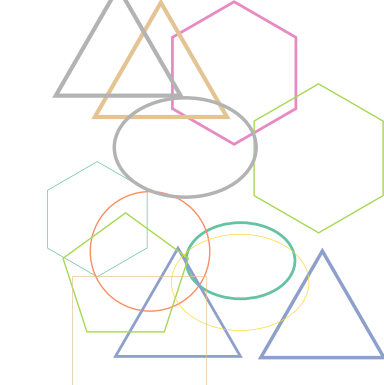[{"shape": "oval", "thickness": 2, "radius": 0.71, "center": [0.625, 0.323]}, {"shape": "hexagon", "thickness": 0.5, "radius": 0.75, "center": [0.253, 0.431]}, {"shape": "circle", "thickness": 1, "radius": 0.78, "center": [0.39, 0.347]}, {"shape": "triangle", "thickness": 2.5, "radius": 0.92, "center": [0.837, 0.163]}, {"shape": "triangle", "thickness": 2, "radius": 0.94, "center": [0.462, 0.168]}, {"shape": "hexagon", "thickness": 2, "radius": 0.93, "center": [0.608, 0.81]}, {"shape": "pentagon", "thickness": 1, "radius": 0.85, "center": [0.326, 0.276]}, {"shape": "hexagon", "thickness": 1, "radius": 0.97, "center": [0.828, 0.589]}, {"shape": "oval", "thickness": 0.5, "radius": 0.89, "center": [0.624, 0.267]}, {"shape": "square", "thickness": 0.5, "radius": 0.86, "center": [0.361, 0.109]}, {"shape": "triangle", "thickness": 3, "radius": 0.99, "center": [0.418, 0.795]}, {"shape": "oval", "thickness": 2.5, "radius": 0.92, "center": [0.481, 0.617]}, {"shape": "triangle", "thickness": 3, "radius": 0.94, "center": [0.307, 0.845]}]